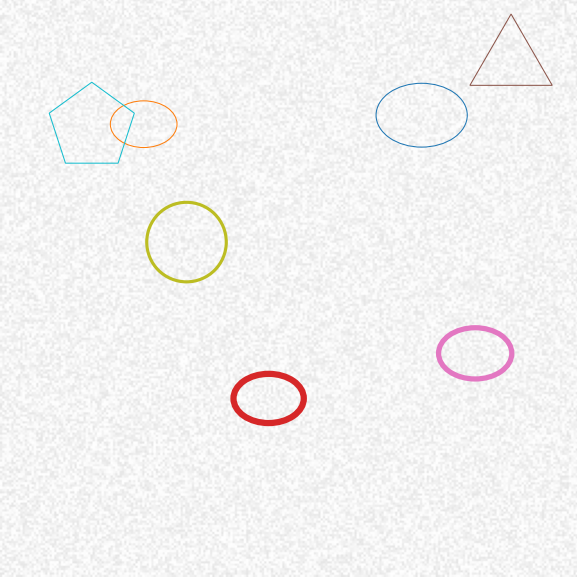[{"shape": "oval", "thickness": 0.5, "radius": 0.39, "center": [0.73, 0.8]}, {"shape": "oval", "thickness": 0.5, "radius": 0.29, "center": [0.249, 0.784]}, {"shape": "oval", "thickness": 3, "radius": 0.3, "center": [0.465, 0.309]}, {"shape": "triangle", "thickness": 0.5, "radius": 0.41, "center": [0.885, 0.893]}, {"shape": "oval", "thickness": 2.5, "radius": 0.32, "center": [0.823, 0.387]}, {"shape": "circle", "thickness": 1.5, "radius": 0.34, "center": [0.323, 0.58]}, {"shape": "pentagon", "thickness": 0.5, "radius": 0.39, "center": [0.159, 0.779]}]